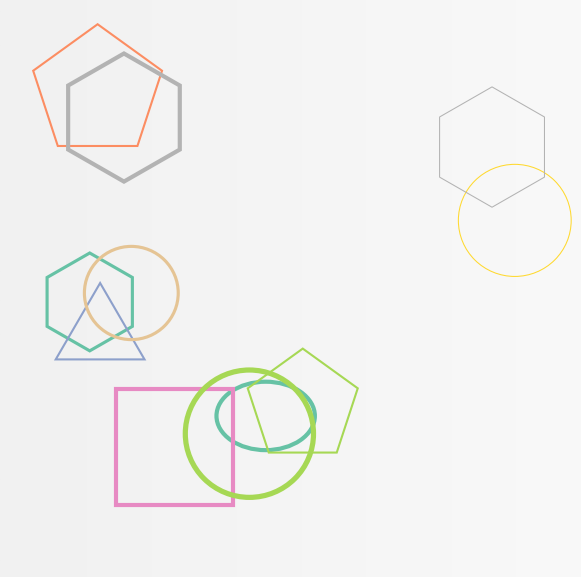[{"shape": "hexagon", "thickness": 1.5, "radius": 0.42, "center": [0.154, 0.476]}, {"shape": "oval", "thickness": 2, "radius": 0.42, "center": [0.457, 0.279]}, {"shape": "pentagon", "thickness": 1, "radius": 0.58, "center": [0.168, 0.841]}, {"shape": "triangle", "thickness": 1, "radius": 0.44, "center": [0.172, 0.421]}, {"shape": "square", "thickness": 2, "radius": 0.51, "center": [0.3, 0.225]}, {"shape": "pentagon", "thickness": 1, "radius": 0.5, "center": [0.521, 0.296]}, {"shape": "circle", "thickness": 2.5, "radius": 0.55, "center": [0.429, 0.248]}, {"shape": "circle", "thickness": 0.5, "radius": 0.49, "center": [0.886, 0.617]}, {"shape": "circle", "thickness": 1.5, "radius": 0.4, "center": [0.226, 0.492]}, {"shape": "hexagon", "thickness": 2, "radius": 0.55, "center": [0.213, 0.796]}, {"shape": "hexagon", "thickness": 0.5, "radius": 0.52, "center": [0.846, 0.744]}]